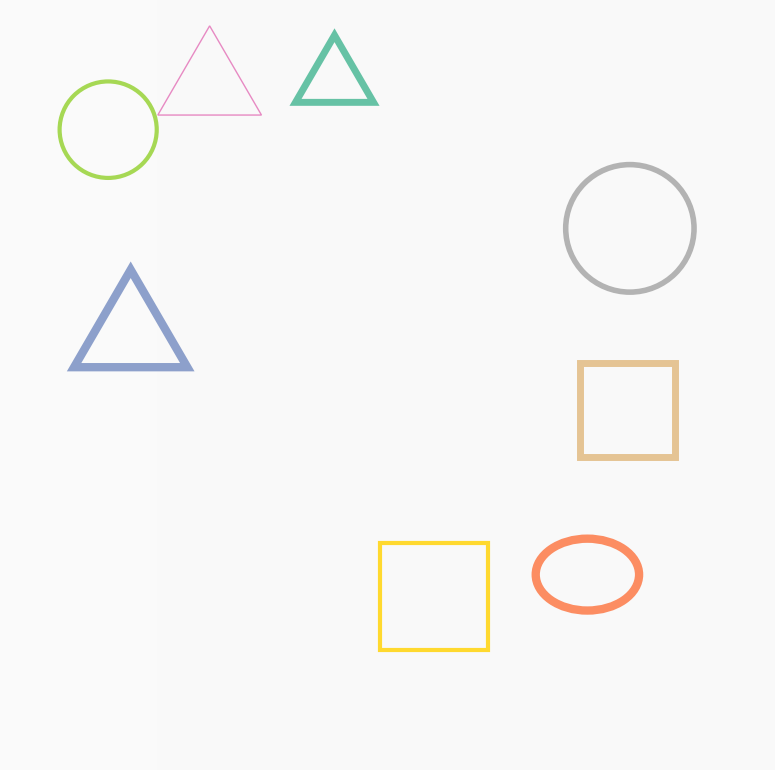[{"shape": "triangle", "thickness": 2.5, "radius": 0.29, "center": [0.432, 0.896]}, {"shape": "oval", "thickness": 3, "radius": 0.33, "center": [0.758, 0.254]}, {"shape": "triangle", "thickness": 3, "radius": 0.42, "center": [0.169, 0.565]}, {"shape": "triangle", "thickness": 0.5, "radius": 0.39, "center": [0.27, 0.889]}, {"shape": "circle", "thickness": 1.5, "radius": 0.31, "center": [0.14, 0.832]}, {"shape": "square", "thickness": 1.5, "radius": 0.35, "center": [0.56, 0.225]}, {"shape": "square", "thickness": 2.5, "radius": 0.31, "center": [0.81, 0.467]}, {"shape": "circle", "thickness": 2, "radius": 0.41, "center": [0.813, 0.703]}]